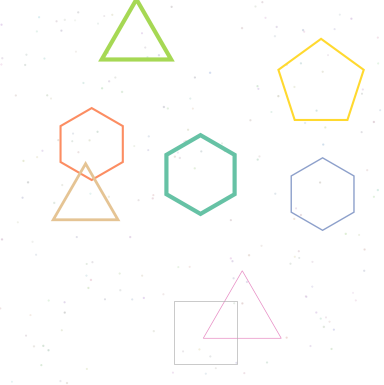[{"shape": "hexagon", "thickness": 3, "radius": 0.51, "center": [0.521, 0.547]}, {"shape": "hexagon", "thickness": 1.5, "radius": 0.47, "center": [0.238, 0.626]}, {"shape": "hexagon", "thickness": 1, "radius": 0.47, "center": [0.838, 0.496]}, {"shape": "triangle", "thickness": 0.5, "radius": 0.58, "center": [0.629, 0.18]}, {"shape": "triangle", "thickness": 3, "radius": 0.52, "center": [0.354, 0.898]}, {"shape": "pentagon", "thickness": 1.5, "radius": 0.58, "center": [0.834, 0.783]}, {"shape": "triangle", "thickness": 2, "radius": 0.49, "center": [0.222, 0.478]}, {"shape": "square", "thickness": 0.5, "radius": 0.41, "center": [0.533, 0.136]}]